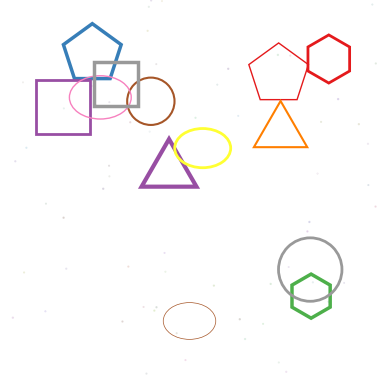[{"shape": "pentagon", "thickness": 1, "radius": 0.41, "center": [0.724, 0.807]}, {"shape": "hexagon", "thickness": 2, "radius": 0.31, "center": [0.854, 0.847]}, {"shape": "pentagon", "thickness": 2.5, "radius": 0.39, "center": [0.24, 0.86]}, {"shape": "hexagon", "thickness": 2.5, "radius": 0.29, "center": [0.808, 0.231]}, {"shape": "square", "thickness": 2, "radius": 0.35, "center": [0.164, 0.722]}, {"shape": "triangle", "thickness": 3, "radius": 0.41, "center": [0.439, 0.556]}, {"shape": "triangle", "thickness": 1.5, "radius": 0.4, "center": [0.729, 0.658]}, {"shape": "oval", "thickness": 2, "radius": 0.36, "center": [0.527, 0.615]}, {"shape": "oval", "thickness": 0.5, "radius": 0.34, "center": [0.492, 0.166]}, {"shape": "circle", "thickness": 1.5, "radius": 0.31, "center": [0.392, 0.737]}, {"shape": "oval", "thickness": 1, "radius": 0.4, "center": [0.261, 0.747]}, {"shape": "circle", "thickness": 2, "radius": 0.41, "center": [0.806, 0.3]}, {"shape": "square", "thickness": 2.5, "radius": 0.29, "center": [0.301, 0.782]}]